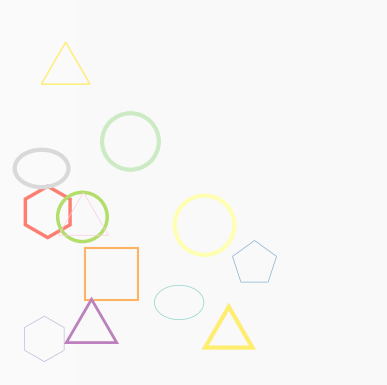[{"shape": "oval", "thickness": 0.5, "radius": 0.32, "center": [0.462, 0.214]}, {"shape": "circle", "thickness": 3, "radius": 0.39, "center": [0.528, 0.415]}, {"shape": "hexagon", "thickness": 0.5, "radius": 0.3, "center": [0.114, 0.12]}, {"shape": "hexagon", "thickness": 2.5, "radius": 0.33, "center": [0.123, 0.45]}, {"shape": "pentagon", "thickness": 0.5, "radius": 0.3, "center": [0.657, 0.316]}, {"shape": "square", "thickness": 1.5, "radius": 0.34, "center": [0.288, 0.289]}, {"shape": "circle", "thickness": 2.5, "radius": 0.32, "center": [0.213, 0.437]}, {"shape": "triangle", "thickness": 0.5, "radius": 0.37, "center": [0.215, 0.426]}, {"shape": "oval", "thickness": 3, "radius": 0.35, "center": [0.107, 0.562]}, {"shape": "triangle", "thickness": 2, "radius": 0.37, "center": [0.236, 0.148]}, {"shape": "circle", "thickness": 3, "radius": 0.37, "center": [0.337, 0.633]}, {"shape": "triangle", "thickness": 3, "radius": 0.35, "center": [0.59, 0.133]}, {"shape": "triangle", "thickness": 1, "radius": 0.36, "center": [0.17, 0.818]}]